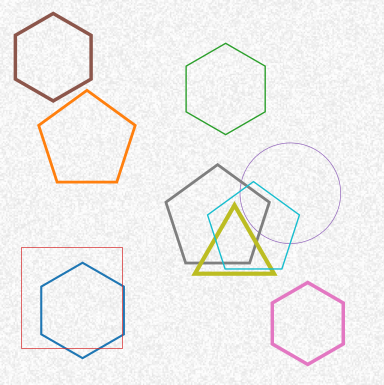[{"shape": "hexagon", "thickness": 1.5, "radius": 0.62, "center": [0.214, 0.194]}, {"shape": "pentagon", "thickness": 2, "radius": 0.66, "center": [0.226, 0.634]}, {"shape": "hexagon", "thickness": 1, "radius": 0.59, "center": [0.586, 0.769]}, {"shape": "square", "thickness": 0.5, "radius": 0.66, "center": [0.186, 0.227]}, {"shape": "circle", "thickness": 0.5, "radius": 0.65, "center": [0.754, 0.498]}, {"shape": "hexagon", "thickness": 2.5, "radius": 0.57, "center": [0.138, 0.851]}, {"shape": "hexagon", "thickness": 2.5, "radius": 0.53, "center": [0.799, 0.16]}, {"shape": "pentagon", "thickness": 2, "radius": 0.71, "center": [0.565, 0.431]}, {"shape": "triangle", "thickness": 3, "radius": 0.59, "center": [0.609, 0.348]}, {"shape": "pentagon", "thickness": 1, "radius": 0.63, "center": [0.658, 0.403]}]